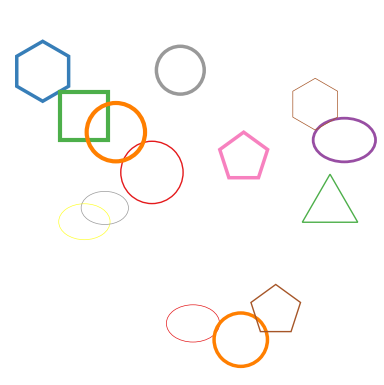[{"shape": "circle", "thickness": 1, "radius": 0.4, "center": [0.395, 0.552]}, {"shape": "oval", "thickness": 0.5, "radius": 0.35, "center": [0.501, 0.16]}, {"shape": "hexagon", "thickness": 2.5, "radius": 0.39, "center": [0.111, 0.815]}, {"shape": "triangle", "thickness": 1, "radius": 0.42, "center": [0.857, 0.464]}, {"shape": "square", "thickness": 3, "radius": 0.32, "center": [0.219, 0.699]}, {"shape": "oval", "thickness": 2, "radius": 0.4, "center": [0.894, 0.636]}, {"shape": "circle", "thickness": 3, "radius": 0.38, "center": [0.301, 0.657]}, {"shape": "circle", "thickness": 2.5, "radius": 0.35, "center": [0.625, 0.118]}, {"shape": "oval", "thickness": 0.5, "radius": 0.33, "center": [0.219, 0.424]}, {"shape": "pentagon", "thickness": 1, "radius": 0.34, "center": [0.716, 0.193]}, {"shape": "hexagon", "thickness": 0.5, "radius": 0.34, "center": [0.819, 0.729]}, {"shape": "pentagon", "thickness": 2.5, "radius": 0.33, "center": [0.633, 0.591]}, {"shape": "circle", "thickness": 2.5, "radius": 0.31, "center": [0.468, 0.818]}, {"shape": "oval", "thickness": 0.5, "radius": 0.31, "center": [0.272, 0.46]}]